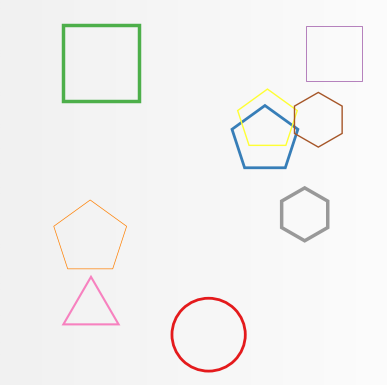[{"shape": "circle", "thickness": 2, "radius": 0.47, "center": [0.538, 0.131]}, {"shape": "pentagon", "thickness": 2, "radius": 0.45, "center": [0.684, 0.637]}, {"shape": "square", "thickness": 2.5, "radius": 0.49, "center": [0.26, 0.837]}, {"shape": "square", "thickness": 0.5, "radius": 0.36, "center": [0.861, 0.861]}, {"shape": "pentagon", "thickness": 0.5, "radius": 0.49, "center": [0.233, 0.382]}, {"shape": "pentagon", "thickness": 1, "radius": 0.4, "center": [0.69, 0.688]}, {"shape": "hexagon", "thickness": 1, "radius": 0.36, "center": [0.821, 0.689]}, {"shape": "triangle", "thickness": 1.5, "radius": 0.41, "center": [0.235, 0.199]}, {"shape": "hexagon", "thickness": 2.5, "radius": 0.34, "center": [0.786, 0.443]}]